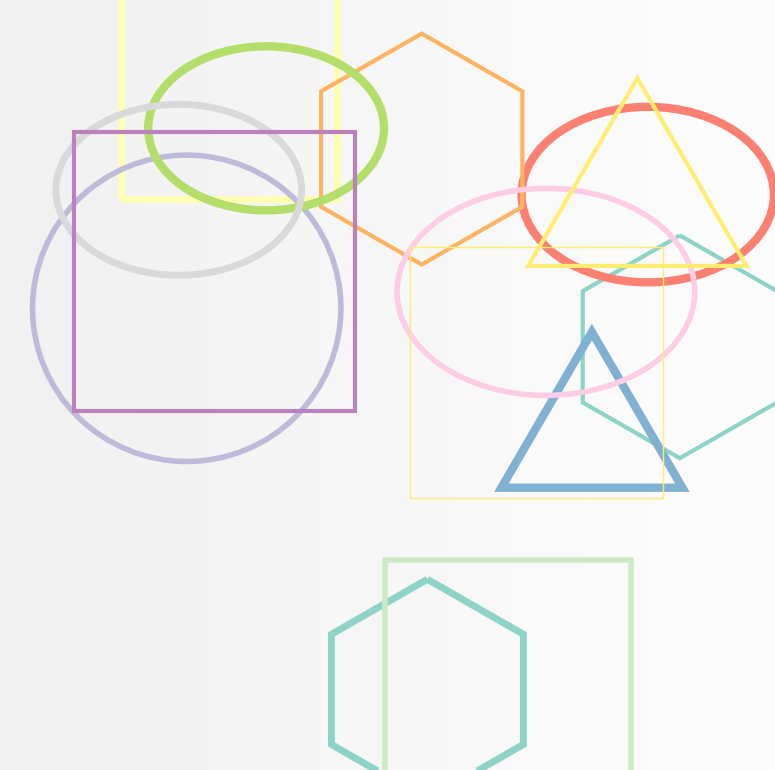[{"shape": "hexagon", "thickness": 2.5, "radius": 0.72, "center": [0.551, 0.105]}, {"shape": "hexagon", "thickness": 1.5, "radius": 0.72, "center": [0.877, 0.55]}, {"shape": "square", "thickness": 2.5, "radius": 0.7, "center": [0.295, 0.88]}, {"shape": "circle", "thickness": 2, "radius": 0.99, "center": [0.241, 0.6]}, {"shape": "oval", "thickness": 3, "radius": 0.81, "center": [0.836, 0.747]}, {"shape": "triangle", "thickness": 3, "radius": 0.67, "center": [0.764, 0.434]}, {"shape": "hexagon", "thickness": 1.5, "radius": 0.75, "center": [0.544, 0.806]}, {"shape": "oval", "thickness": 3, "radius": 0.76, "center": [0.343, 0.833]}, {"shape": "oval", "thickness": 2, "radius": 0.96, "center": [0.704, 0.621]}, {"shape": "oval", "thickness": 2.5, "radius": 0.79, "center": [0.231, 0.753]}, {"shape": "square", "thickness": 1.5, "radius": 0.91, "center": [0.277, 0.647]}, {"shape": "square", "thickness": 2, "radius": 0.79, "center": [0.656, 0.114]}, {"shape": "triangle", "thickness": 1.5, "radius": 0.81, "center": [0.822, 0.736]}, {"shape": "square", "thickness": 0.5, "radius": 0.82, "center": [0.692, 0.516]}]